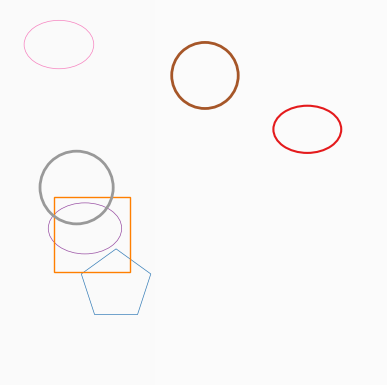[{"shape": "oval", "thickness": 1.5, "radius": 0.44, "center": [0.793, 0.664]}, {"shape": "pentagon", "thickness": 0.5, "radius": 0.47, "center": [0.3, 0.259]}, {"shape": "oval", "thickness": 0.5, "radius": 0.47, "center": [0.219, 0.407]}, {"shape": "square", "thickness": 1, "radius": 0.49, "center": [0.237, 0.391]}, {"shape": "circle", "thickness": 2, "radius": 0.43, "center": [0.529, 0.804]}, {"shape": "oval", "thickness": 0.5, "radius": 0.45, "center": [0.152, 0.884]}, {"shape": "circle", "thickness": 2, "radius": 0.47, "center": [0.198, 0.513]}]